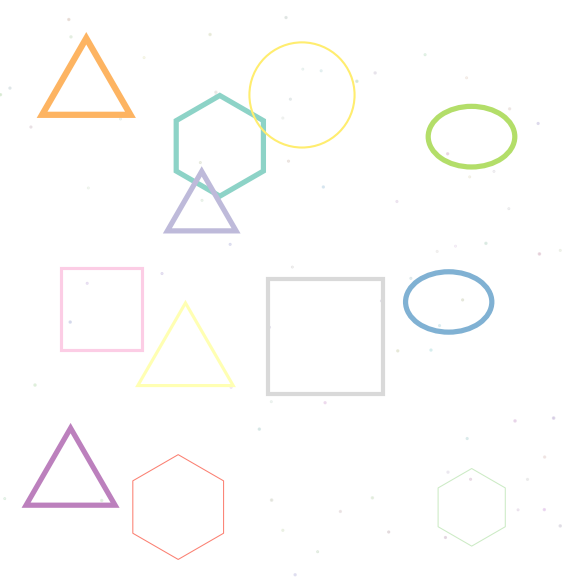[{"shape": "hexagon", "thickness": 2.5, "radius": 0.44, "center": [0.381, 0.747]}, {"shape": "triangle", "thickness": 1.5, "radius": 0.48, "center": [0.321, 0.379]}, {"shape": "triangle", "thickness": 2.5, "radius": 0.34, "center": [0.349, 0.634]}, {"shape": "hexagon", "thickness": 0.5, "radius": 0.45, "center": [0.309, 0.121]}, {"shape": "oval", "thickness": 2.5, "radius": 0.37, "center": [0.777, 0.476]}, {"shape": "triangle", "thickness": 3, "radius": 0.44, "center": [0.149, 0.845]}, {"shape": "oval", "thickness": 2.5, "radius": 0.37, "center": [0.816, 0.762]}, {"shape": "square", "thickness": 1.5, "radius": 0.35, "center": [0.176, 0.464]}, {"shape": "square", "thickness": 2, "radius": 0.5, "center": [0.563, 0.417]}, {"shape": "triangle", "thickness": 2.5, "radius": 0.44, "center": [0.122, 0.169]}, {"shape": "hexagon", "thickness": 0.5, "radius": 0.34, "center": [0.817, 0.121]}, {"shape": "circle", "thickness": 1, "radius": 0.46, "center": [0.523, 0.835]}]